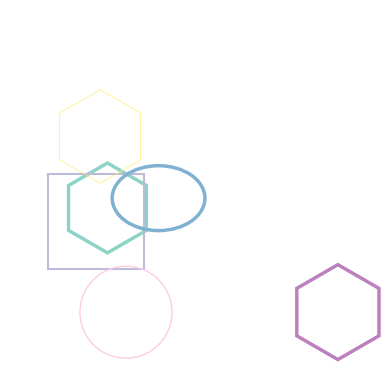[{"shape": "hexagon", "thickness": 2.5, "radius": 0.58, "center": [0.279, 0.46]}, {"shape": "square", "thickness": 1.5, "radius": 0.62, "center": [0.249, 0.424]}, {"shape": "oval", "thickness": 2.5, "radius": 0.6, "center": [0.412, 0.485]}, {"shape": "circle", "thickness": 1, "radius": 0.6, "center": [0.327, 0.189]}, {"shape": "hexagon", "thickness": 2.5, "radius": 0.62, "center": [0.878, 0.189]}, {"shape": "hexagon", "thickness": 0.5, "radius": 0.61, "center": [0.26, 0.646]}]